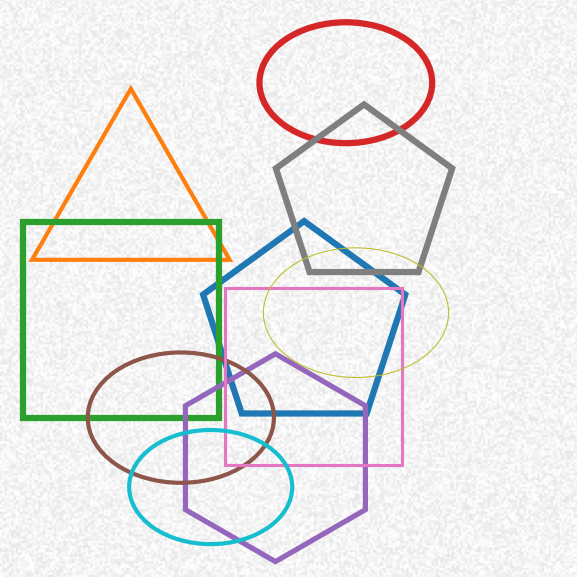[{"shape": "pentagon", "thickness": 3, "radius": 0.92, "center": [0.527, 0.432]}, {"shape": "triangle", "thickness": 2, "radius": 0.99, "center": [0.227, 0.648]}, {"shape": "square", "thickness": 3, "radius": 0.85, "center": [0.209, 0.445]}, {"shape": "oval", "thickness": 3, "radius": 0.75, "center": [0.599, 0.856]}, {"shape": "hexagon", "thickness": 2.5, "radius": 0.9, "center": [0.477, 0.207]}, {"shape": "oval", "thickness": 2, "radius": 0.81, "center": [0.313, 0.276]}, {"shape": "square", "thickness": 1.5, "radius": 0.77, "center": [0.543, 0.346]}, {"shape": "pentagon", "thickness": 3, "radius": 0.8, "center": [0.63, 0.658]}, {"shape": "oval", "thickness": 0.5, "radius": 0.8, "center": [0.616, 0.458]}, {"shape": "oval", "thickness": 2, "radius": 0.71, "center": [0.365, 0.156]}]